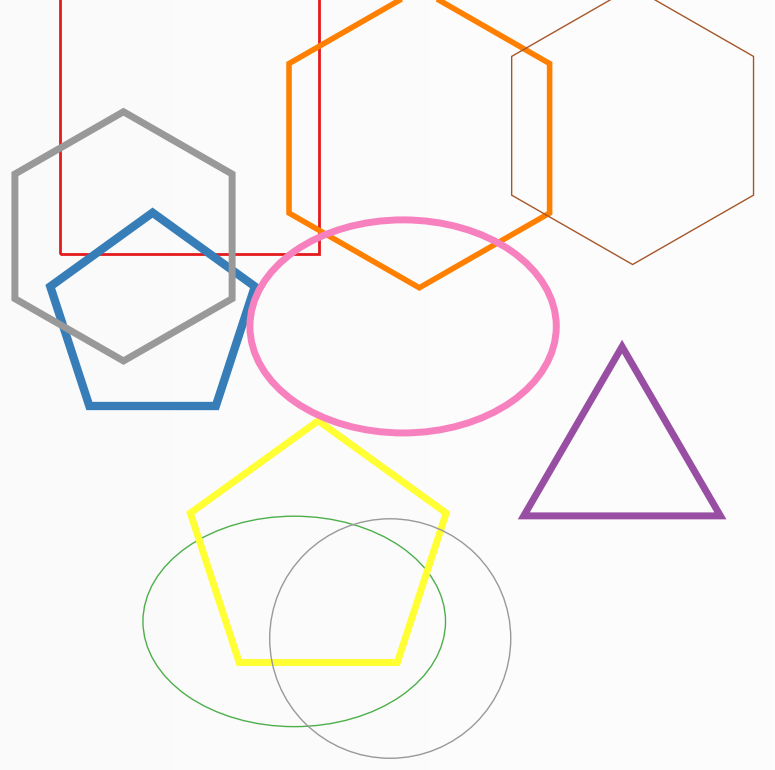[{"shape": "square", "thickness": 1, "radius": 0.83, "center": [0.244, 0.837]}, {"shape": "pentagon", "thickness": 3, "radius": 0.69, "center": [0.197, 0.585]}, {"shape": "oval", "thickness": 0.5, "radius": 0.98, "center": [0.38, 0.193]}, {"shape": "triangle", "thickness": 2.5, "radius": 0.73, "center": [0.803, 0.403]}, {"shape": "hexagon", "thickness": 2, "radius": 0.97, "center": [0.541, 0.82]}, {"shape": "pentagon", "thickness": 2.5, "radius": 0.87, "center": [0.411, 0.28]}, {"shape": "hexagon", "thickness": 0.5, "radius": 0.9, "center": [0.816, 0.837]}, {"shape": "oval", "thickness": 2.5, "radius": 0.99, "center": [0.52, 0.576]}, {"shape": "circle", "thickness": 0.5, "radius": 0.78, "center": [0.504, 0.171]}, {"shape": "hexagon", "thickness": 2.5, "radius": 0.81, "center": [0.159, 0.693]}]